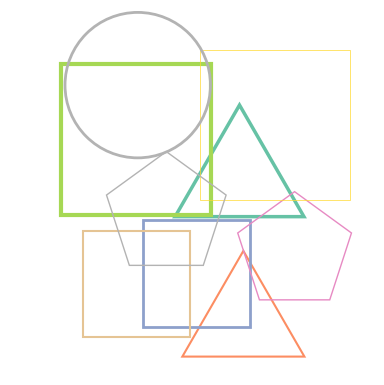[{"shape": "triangle", "thickness": 2.5, "radius": 0.97, "center": [0.622, 0.534]}, {"shape": "triangle", "thickness": 1.5, "radius": 0.92, "center": [0.632, 0.165]}, {"shape": "square", "thickness": 2, "radius": 0.7, "center": [0.511, 0.29]}, {"shape": "pentagon", "thickness": 1, "radius": 0.78, "center": [0.765, 0.347]}, {"shape": "square", "thickness": 3, "radius": 0.98, "center": [0.354, 0.638]}, {"shape": "square", "thickness": 0.5, "radius": 0.97, "center": [0.713, 0.675]}, {"shape": "square", "thickness": 1.5, "radius": 0.69, "center": [0.355, 0.263]}, {"shape": "pentagon", "thickness": 1, "radius": 0.82, "center": [0.432, 0.443]}, {"shape": "circle", "thickness": 2, "radius": 0.94, "center": [0.358, 0.779]}]